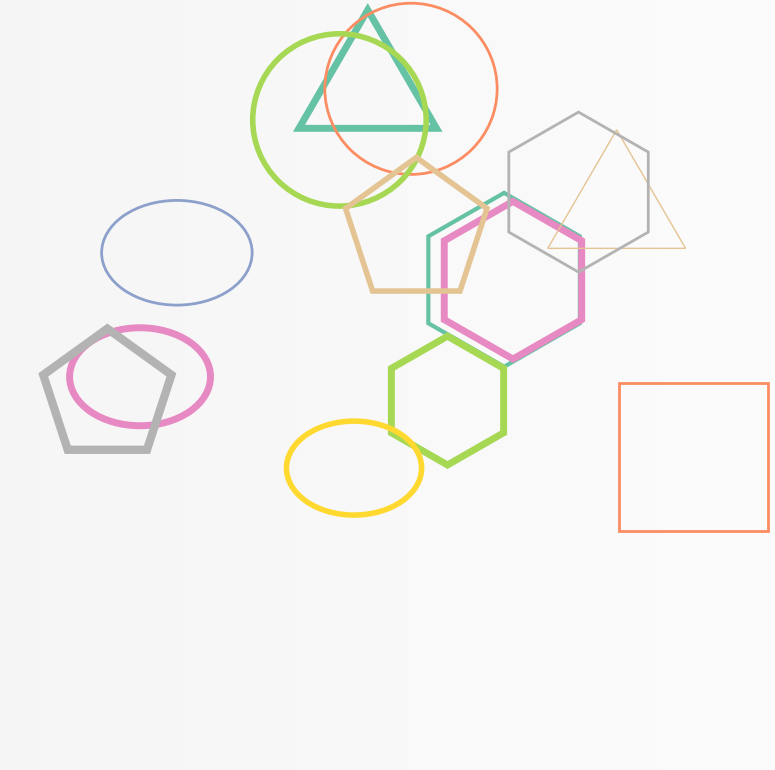[{"shape": "hexagon", "thickness": 1.5, "radius": 0.56, "center": [0.65, 0.637]}, {"shape": "triangle", "thickness": 2.5, "radius": 0.51, "center": [0.475, 0.885]}, {"shape": "square", "thickness": 1, "radius": 0.48, "center": [0.895, 0.407]}, {"shape": "circle", "thickness": 1, "radius": 0.56, "center": [0.53, 0.885]}, {"shape": "oval", "thickness": 1, "radius": 0.49, "center": [0.228, 0.672]}, {"shape": "oval", "thickness": 2.5, "radius": 0.45, "center": [0.181, 0.511]}, {"shape": "hexagon", "thickness": 2.5, "radius": 0.51, "center": [0.662, 0.636]}, {"shape": "circle", "thickness": 2, "radius": 0.56, "center": [0.438, 0.844]}, {"shape": "hexagon", "thickness": 2.5, "radius": 0.42, "center": [0.577, 0.48]}, {"shape": "oval", "thickness": 2, "radius": 0.44, "center": [0.457, 0.392]}, {"shape": "pentagon", "thickness": 2, "radius": 0.48, "center": [0.537, 0.7]}, {"shape": "triangle", "thickness": 0.5, "radius": 0.51, "center": [0.796, 0.729]}, {"shape": "pentagon", "thickness": 3, "radius": 0.43, "center": [0.139, 0.486]}, {"shape": "hexagon", "thickness": 1, "radius": 0.52, "center": [0.746, 0.751]}]